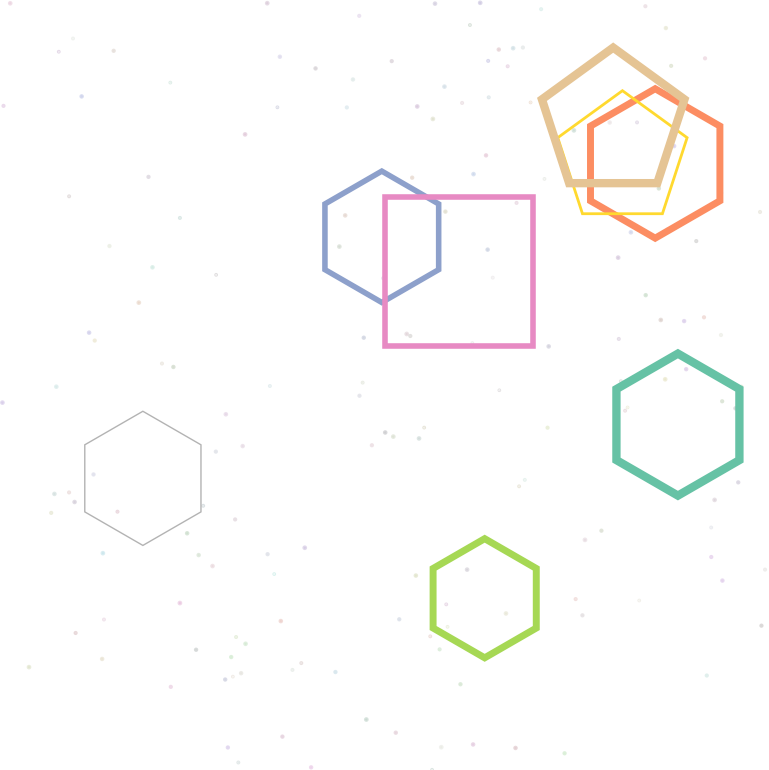[{"shape": "hexagon", "thickness": 3, "radius": 0.46, "center": [0.88, 0.449]}, {"shape": "hexagon", "thickness": 2.5, "radius": 0.49, "center": [0.851, 0.788]}, {"shape": "hexagon", "thickness": 2, "radius": 0.43, "center": [0.496, 0.692]}, {"shape": "square", "thickness": 2, "radius": 0.48, "center": [0.596, 0.648]}, {"shape": "hexagon", "thickness": 2.5, "radius": 0.39, "center": [0.629, 0.223]}, {"shape": "pentagon", "thickness": 1, "radius": 0.44, "center": [0.808, 0.794]}, {"shape": "pentagon", "thickness": 3, "radius": 0.49, "center": [0.796, 0.841]}, {"shape": "hexagon", "thickness": 0.5, "radius": 0.44, "center": [0.186, 0.379]}]